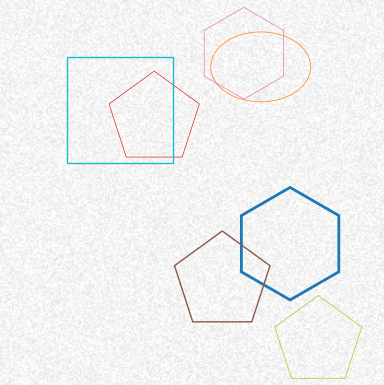[{"shape": "hexagon", "thickness": 2, "radius": 0.73, "center": [0.754, 0.367]}, {"shape": "oval", "thickness": 0.5, "radius": 0.65, "center": [0.677, 0.826]}, {"shape": "pentagon", "thickness": 0.5, "radius": 0.62, "center": [0.401, 0.692]}, {"shape": "pentagon", "thickness": 1, "radius": 0.65, "center": [0.577, 0.27]}, {"shape": "hexagon", "thickness": 0.5, "radius": 0.6, "center": [0.633, 0.862]}, {"shape": "pentagon", "thickness": 0.5, "radius": 0.59, "center": [0.827, 0.114]}, {"shape": "square", "thickness": 1, "radius": 0.69, "center": [0.312, 0.715]}]